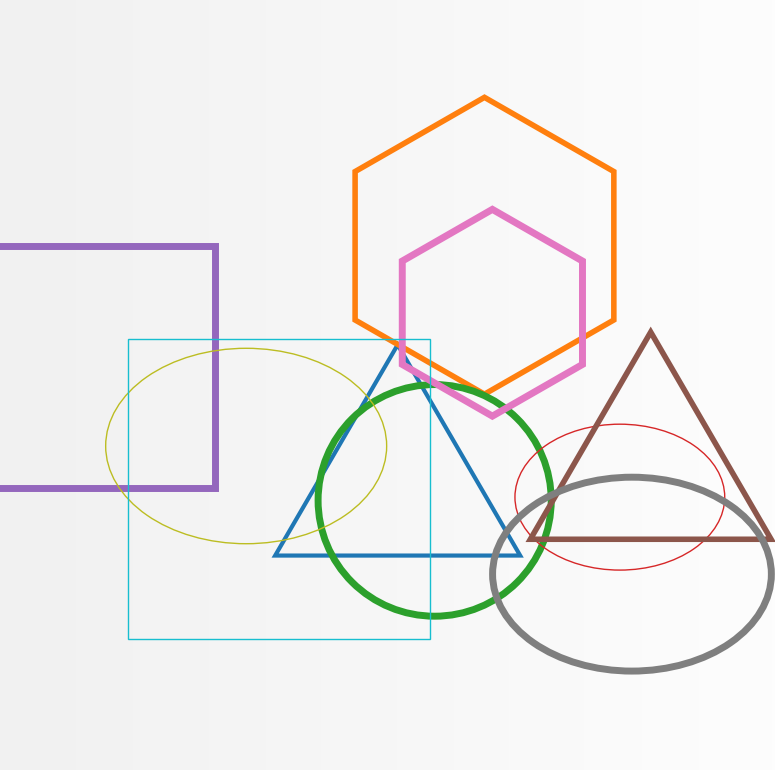[{"shape": "triangle", "thickness": 1.5, "radius": 0.91, "center": [0.513, 0.37]}, {"shape": "hexagon", "thickness": 2, "radius": 0.96, "center": [0.625, 0.681]}, {"shape": "circle", "thickness": 2.5, "radius": 0.75, "center": [0.561, 0.35]}, {"shape": "oval", "thickness": 0.5, "radius": 0.68, "center": [0.8, 0.354]}, {"shape": "square", "thickness": 2.5, "radius": 0.79, "center": [0.12, 0.524]}, {"shape": "triangle", "thickness": 2, "radius": 0.9, "center": [0.84, 0.389]}, {"shape": "hexagon", "thickness": 2.5, "radius": 0.67, "center": [0.635, 0.594]}, {"shape": "oval", "thickness": 2.5, "radius": 0.9, "center": [0.815, 0.254]}, {"shape": "oval", "thickness": 0.5, "radius": 0.91, "center": [0.318, 0.421]}, {"shape": "square", "thickness": 0.5, "radius": 0.97, "center": [0.36, 0.365]}]